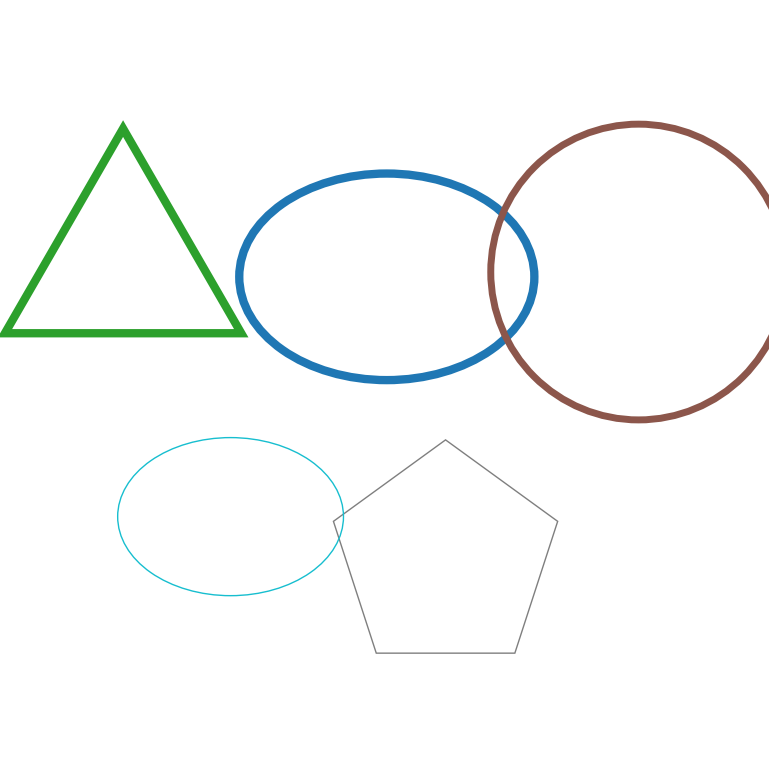[{"shape": "oval", "thickness": 3, "radius": 0.96, "center": [0.502, 0.64]}, {"shape": "triangle", "thickness": 3, "radius": 0.89, "center": [0.16, 0.656]}, {"shape": "circle", "thickness": 2.5, "radius": 0.96, "center": [0.829, 0.647]}, {"shape": "pentagon", "thickness": 0.5, "radius": 0.77, "center": [0.579, 0.276]}, {"shape": "oval", "thickness": 0.5, "radius": 0.73, "center": [0.299, 0.329]}]